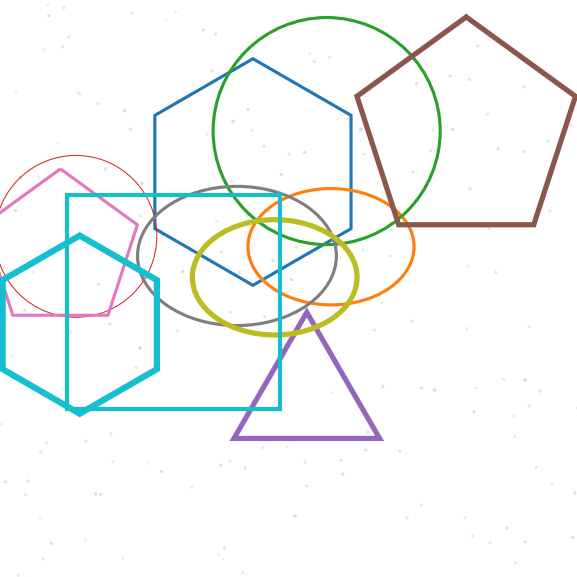[{"shape": "hexagon", "thickness": 1.5, "radius": 0.98, "center": [0.438, 0.701]}, {"shape": "oval", "thickness": 1.5, "radius": 0.72, "center": [0.573, 0.572]}, {"shape": "circle", "thickness": 1.5, "radius": 0.98, "center": [0.566, 0.772]}, {"shape": "circle", "thickness": 0.5, "radius": 0.7, "center": [0.131, 0.59]}, {"shape": "triangle", "thickness": 2.5, "radius": 0.73, "center": [0.531, 0.313]}, {"shape": "pentagon", "thickness": 2.5, "radius": 0.99, "center": [0.807, 0.771]}, {"shape": "pentagon", "thickness": 1.5, "radius": 0.7, "center": [0.105, 0.567]}, {"shape": "oval", "thickness": 1.5, "radius": 0.86, "center": [0.41, 0.556]}, {"shape": "oval", "thickness": 2.5, "radius": 0.71, "center": [0.476, 0.519]}, {"shape": "hexagon", "thickness": 3, "radius": 0.77, "center": [0.138, 0.437]}, {"shape": "square", "thickness": 2, "radius": 0.92, "center": [0.3, 0.476]}]